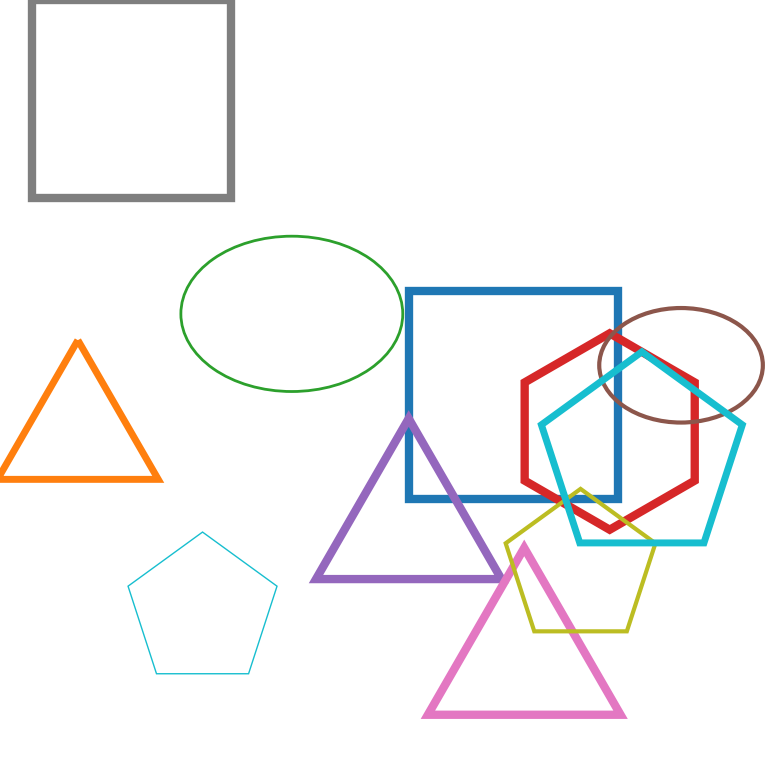[{"shape": "square", "thickness": 3, "radius": 0.68, "center": [0.667, 0.487]}, {"shape": "triangle", "thickness": 2.5, "radius": 0.6, "center": [0.101, 0.438]}, {"shape": "oval", "thickness": 1, "radius": 0.72, "center": [0.379, 0.592]}, {"shape": "hexagon", "thickness": 3, "radius": 0.64, "center": [0.792, 0.44]}, {"shape": "triangle", "thickness": 3, "radius": 0.7, "center": [0.531, 0.317]}, {"shape": "oval", "thickness": 1.5, "radius": 0.53, "center": [0.884, 0.526]}, {"shape": "triangle", "thickness": 3, "radius": 0.72, "center": [0.681, 0.144]}, {"shape": "square", "thickness": 3, "radius": 0.64, "center": [0.171, 0.871]}, {"shape": "pentagon", "thickness": 1.5, "radius": 0.51, "center": [0.754, 0.263]}, {"shape": "pentagon", "thickness": 0.5, "radius": 0.51, "center": [0.263, 0.207]}, {"shape": "pentagon", "thickness": 2.5, "radius": 0.69, "center": [0.834, 0.406]}]